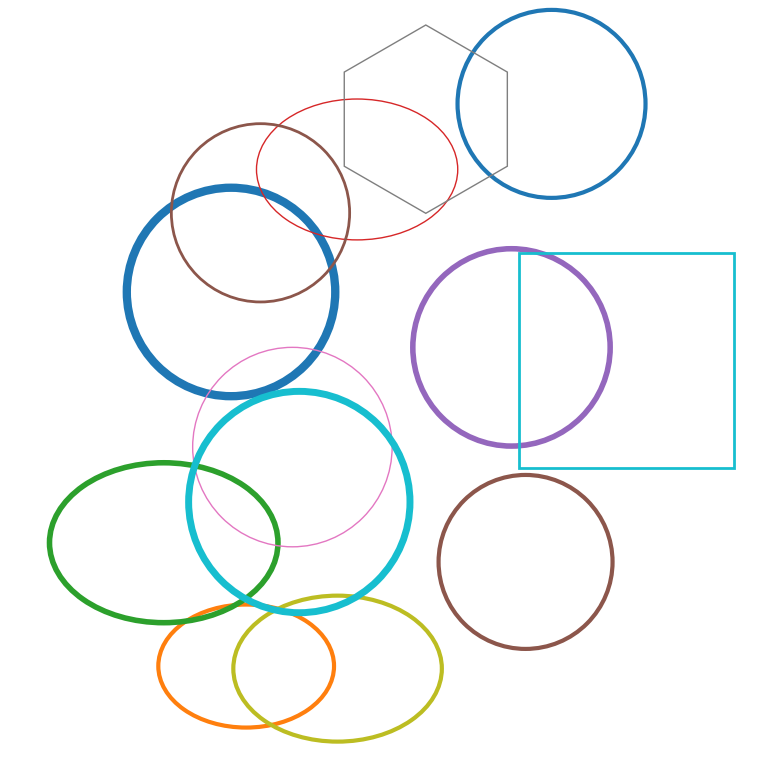[{"shape": "circle", "thickness": 3, "radius": 0.68, "center": [0.3, 0.621]}, {"shape": "circle", "thickness": 1.5, "radius": 0.61, "center": [0.716, 0.865]}, {"shape": "oval", "thickness": 1.5, "radius": 0.57, "center": [0.32, 0.135]}, {"shape": "oval", "thickness": 2, "radius": 0.74, "center": [0.213, 0.295]}, {"shape": "oval", "thickness": 0.5, "radius": 0.65, "center": [0.464, 0.78]}, {"shape": "circle", "thickness": 2, "radius": 0.64, "center": [0.664, 0.549]}, {"shape": "circle", "thickness": 1.5, "radius": 0.56, "center": [0.683, 0.27]}, {"shape": "circle", "thickness": 1, "radius": 0.58, "center": [0.338, 0.724]}, {"shape": "circle", "thickness": 0.5, "radius": 0.65, "center": [0.38, 0.419]}, {"shape": "hexagon", "thickness": 0.5, "radius": 0.61, "center": [0.553, 0.845]}, {"shape": "oval", "thickness": 1.5, "radius": 0.68, "center": [0.438, 0.132]}, {"shape": "square", "thickness": 1, "radius": 0.7, "center": [0.813, 0.532]}, {"shape": "circle", "thickness": 2.5, "radius": 0.72, "center": [0.389, 0.348]}]